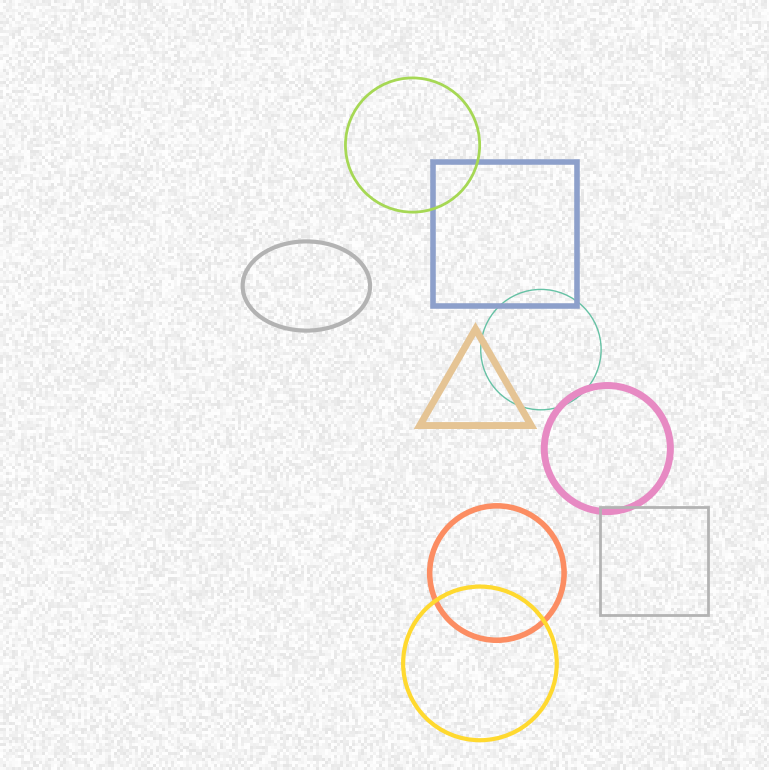[{"shape": "circle", "thickness": 0.5, "radius": 0.39, "center": [0.702, 0.546]}, {"shape": "circle", "thickness": 2, "radius": 0.44, "center": [0.645, 0.256]}, {"shape": "square", "thickness": 2, "radius": 0.47, "center": [0.656, 0.697]}, {"shape": "circle", "thickness": 2.5, "radius": 0.41, "center": [0.789, 0.417]}, {"shape": "circle", "thickness": 1, "radius": 0.44, "center": [0.536, 0.812]}, {"shape": "circle", "thickness": 1.5, "radius": 0.5, "center": [0.623, 0.138]}, {"shape": "triangle", "thickness": 2.5, "radius": 0.42, "center": [0.618, 0.489]}, {"shape": "oval", "thickness": 1.5, "radius": 0.41, "center": [0.398, 0.629]}, {"shape": "square", "thickness": 1, "radius": 0.35, "center": [0.849, 0.271]}]